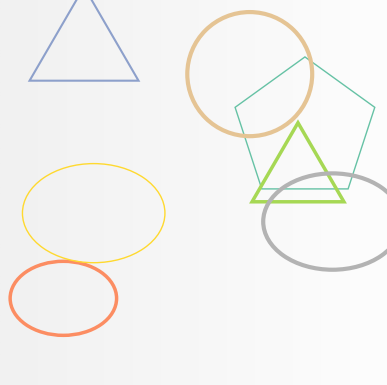[{"shape": "pentagon", "thickness": 1, "radius": 0.95, "center": [0.787, 0.663]}, {"shape": "oval", "thickness": 2.5, "radius": 0.69, "center": [0.164, 0.225]}, {"shape": "triangle", "thickness": 1.5, "radius": 0.81, "center": [0.217, 0.872]}, {"shape": "triangle", "thickness": 2.5, "radius": 0.68, "center": [0.769, 0.544]}, {"shape": "oval", "thickness": 1, "radius": 0.92, "center": [0.242, 0.446]}, {"shape": "circle", "thickness": 3, "radius": 0.81, "center": [0.645, 0.807]}, {"shape": "oval", "thickness": 3, "radius": 0.89, "center": [0.858, 0.425]}]